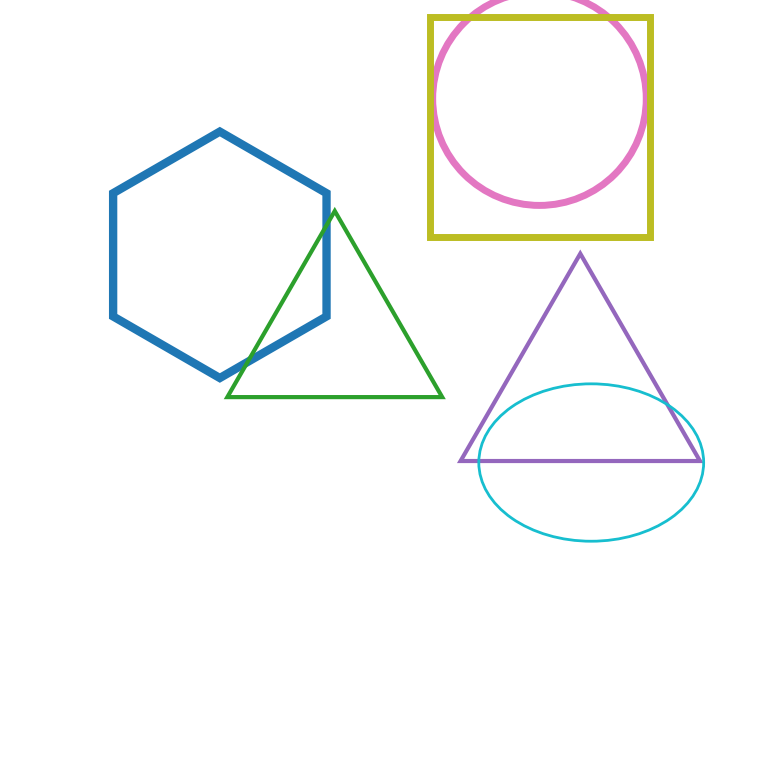[{"shape": "hexagon", "thickness": 3, "radius": 0.8, "center": [0.285, 0.669]}, {"shape": "triangle", "thickness": 1.5, "radius": 0.81, "center": [0.435, 0.565]}, {"shape": "triangle", "thickness": 1.5, "radius": 0.9, "center": [0.754, 0.491]}, {"shape": "circle", "thickness": 2.5, "radius": 0.69, "center": [0.701, 0.872]}, {"shape": "square", "thickness": 2.5, "radius": 0.71, "center": [0.701, 0.835]}, {"shape": "oval", "thickness": 1, "radius": 0.73, "center": [0.768, 0.399]}]